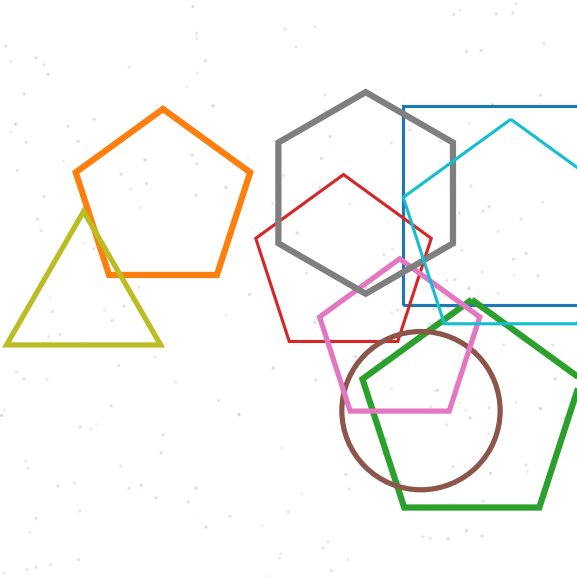[{"shape": "square", "thickness": 1.5, "radius": 0.86, "center": [0.87, 0.644]}, {"shape": "pentagon", "thickness": 3, "radius": 0.79, "center": [0.282, 0.652]}, {"shape": "pentagon", "thickness": 3, "radius": 0.99, "center": [0.817, 0.281]}, {"shape": "pentagon", "thickness": 1.5, "radius": 0.8, "center": [0.595, 0.537]}, {"shape": "circle", "thickness": 2.5, "radius": 0.69, "center": [0.729, 0.288]}, {"shape": "pentagon", "thickness": 2.5, "radius": 0.73, "center": [0.692, 0.405]}, {"shape": "hexagon", "thickness": 3, "radius": 0.87, "center": [0.633, 0.665]}, {"shape": "triangle", "thickness": 2.5, "radius": 0.77, "center": [0.145, 0.479]}, {"shape": "pentagon", "thickness": 1.5, "radius": 0.98, "center": [0.884, 0.597]}]